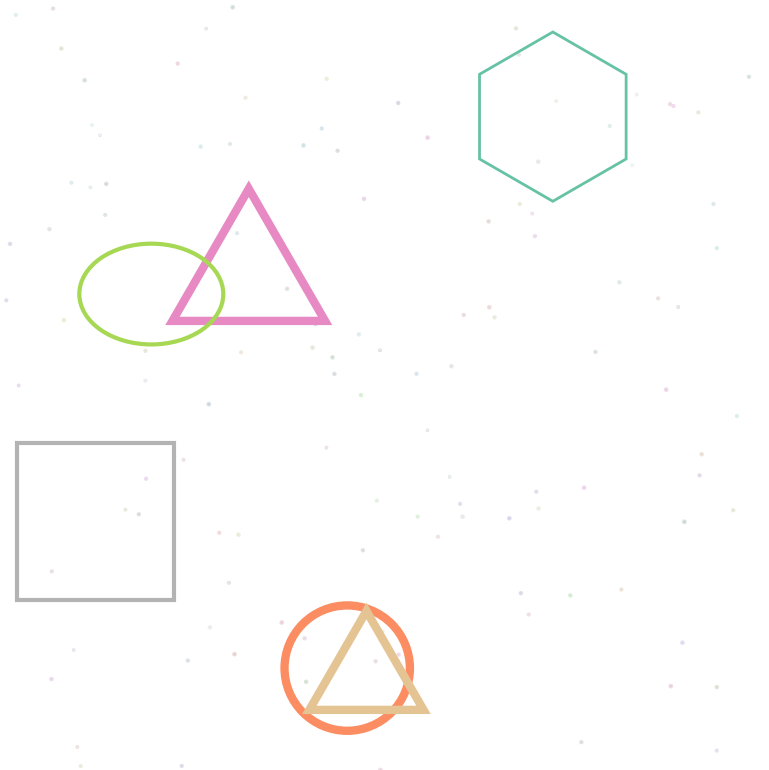[{"shape": "hexagon", "thickness": 1, "radius": 0.55, "center": [0.718, 0.849]}, {"shape": "circle", "thickness": 3, "radius": 0.41, "center": [0.451, 0.132]}, {"shape": "triangle", "thickness": 3, "radius": 0.57, "center": [0.323, 0.64]}, {"shape": "oval", "thickness": 1.5, "radius": 0.47, "center": [0.196, 0.618]}, {"shape": "triangle", "thickness": 3, "radius": 0.43, "center": [0.476, 0.121]}, {"shape": "square", "thickness": 1.5, "radius": 0.51, "center": [0.124, 0.323]}]